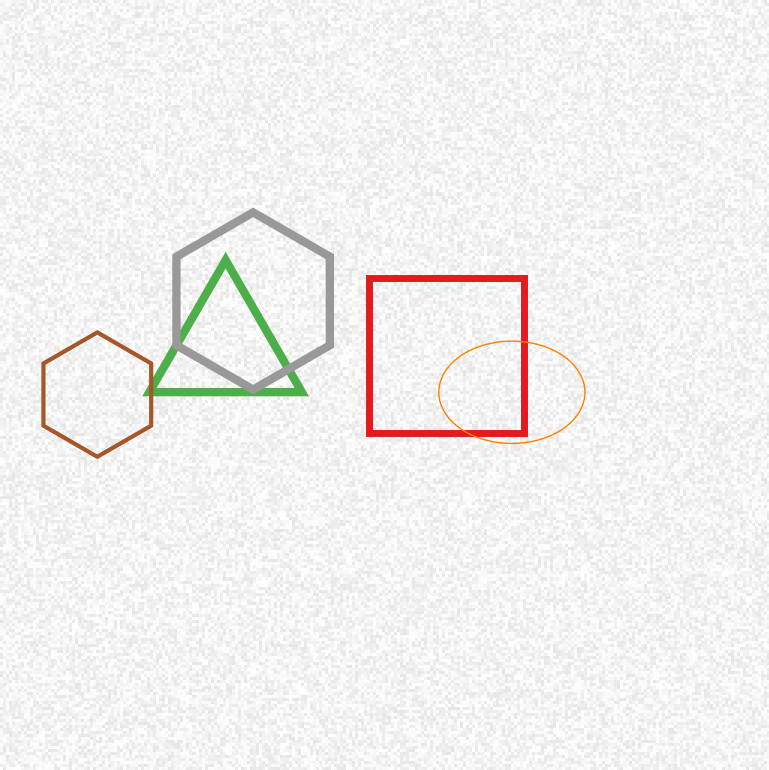[{"shape": "square", "thickness": 2.5, "radius": 0.5, "center": [0.58, 0.538]}, {"shape": "triangle", "thickness": 3, "radius": 0.57, "center": [0.293, 0.548]}, {"shape": "oval", "thickness": 0.5, "radius": 0.47, "center": [0.665, 0.491]}, {"shape": "hexagon", "thickness": 1.5, "radius": 0.4, "center": [0.126, 0.488]}, {"shape": "hexagon", "thickness": 3, "radius": 0.58, "center": [0.329, 0.609]}]